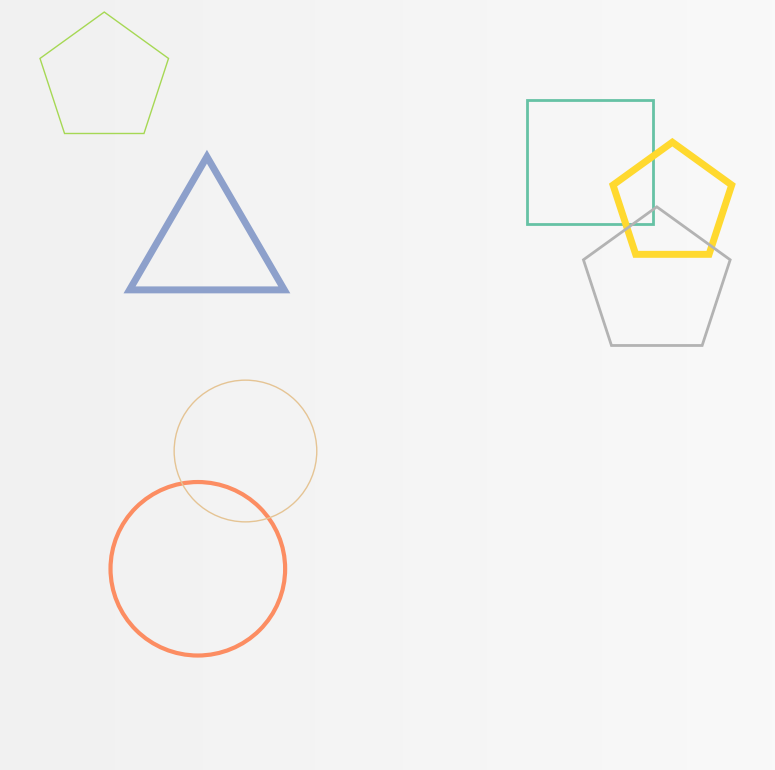[{"shape": "square", "thickness": 1, "radius": 0.41, "center": [0.761, 0.79]}, {"shape": "circle", "thickness": 1.5, "radius": 0.56, "center": [0.255, 0.261]}, {"shape": "triangle", "thickness": 2.5, "radius": 0.58, "center": [0.267, 0.681]}, {"shape": "pentagon", "thickness": 0.5, "radius": 0.44, "center": [0.135, 0.897]}, {"shape": "pentagon", "thickness": 2.5, "radius": 0.4, "center": [0.868, 0.735]}, {"shape": "circle", "thickness": 0.5, "radius": 0.46, "center": [0.317, 0.414]}, {"shape": "pentagon", "thickness": 1, "radius": 0.5, "center": [0.847, 0.632]}]